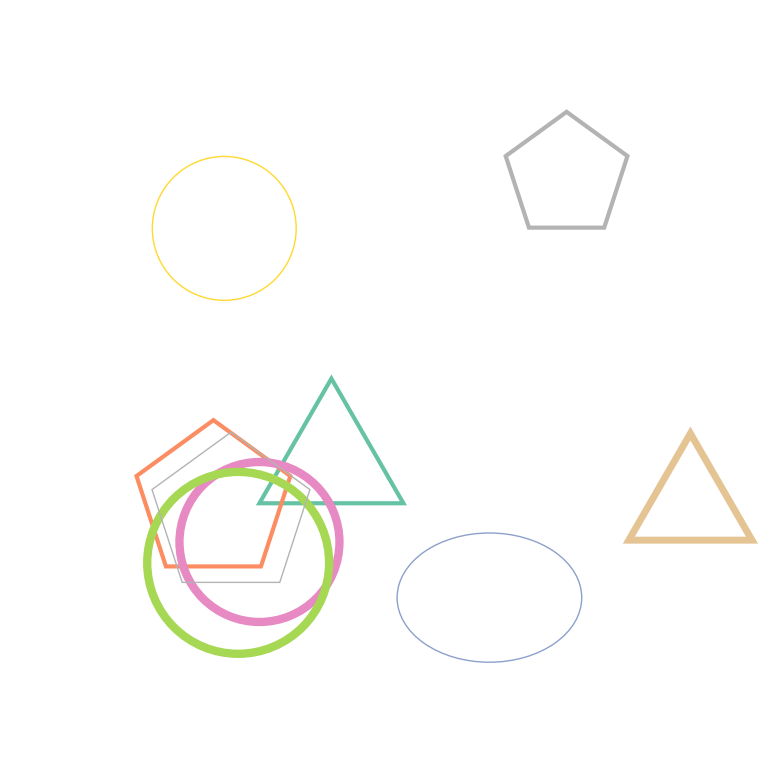[{"shape": "triangle", "thickness": 1.5, "radius": 0.54, "center": [0.43, 0.4]}, {"shape": "pentagon", "thickness": 1.5, "radius": 0.53, "center": [0.277, 0.349]}, {"shape": "oval", "thickness": 0.5, "radius": 0.6, "center": [0.636, 0.224]}, {"shape": "circle", "thickness": 3, "radius": 0.52, "center": [0.337, 0.296]}, {"shape": "circle", "thickness": 3, "radius": 0.59, "center": [0.309, 0.269]}, {"shape": "circle", "thickness": 0.5, "radius": 0.47, "center": [0.291, 0.703]}, {"shape": "triangle", "thickness": 2.5, "radius": 0.46, "center": [0.897, 0.345]}, {"shape": "pentagon", "thickness": 0.5, "radius": 0.54, "center": [0.3, 0.331]}, {"shape": "pentagon", "thickness": 1.5, "radius": 0.42, "center": [0.736, 0.772]}]